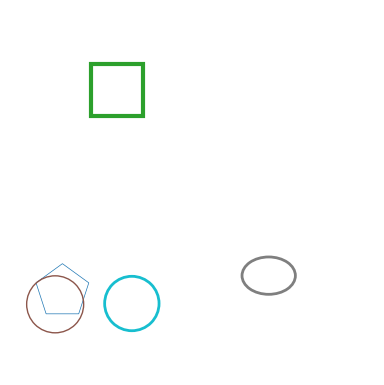[{"shape": "pentagon", "thickness": 0.5, "radius": 0.36, "center": [0.162, 0.243]}, {"shape": "square", "thickness": 3, "radius": 0.34, "center": [0.305, 0.767]}, {"shape": "circle", "thickness": 1, "radius": 0.37, "center": [0.143, 0.21]}, {"shape": "oval", "thickness": 2, "radius": 0.35, "center": [0.698, 0.284]}, {"shape": "circle", "thickness": 2, "radius": 0.35, "center": [0.342, 0.212]}]